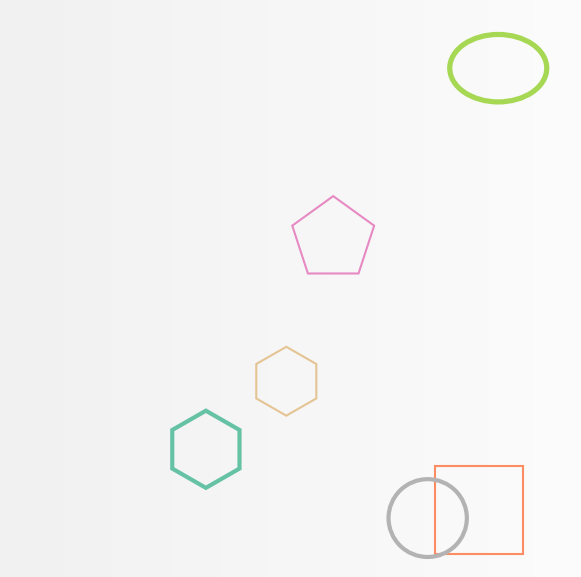[{"shape": "hexagon", "thickness": 2, "radius": 0.33, "center": [0.354, 0.221]}, {"shape": "square", "thickness": 1, "radius": 0.38, "center": [0.824, 0.117]}, {"shape": "pentagon", "thickness": 1, "radius": 0.37, "center": [0.573, 0.585]}, {"shape": "oval", "thickness": 2.5, "radius": 0.42, "center": [0.857, 0.881]}, {"shape": "hexagon", "thickness": 1, "radius": 0.3, "center": [0.493, 0.339]}, {"shape": "circle", "thickness": 2, "radius": 0.34, "center": [0.736, 0.102]}]